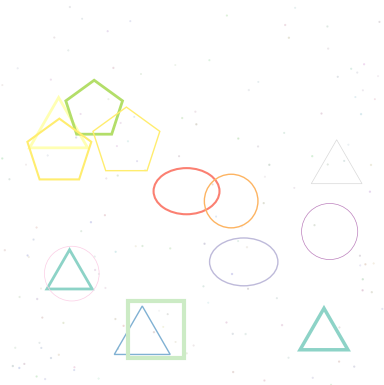[{"shape": "triangle", "thickness": 2.5, "radius": 0.36, "center": [0.842, 0.127]}, {"shape": "triangle", "thickness": 2, "radius": 0.34, "center": [0.181, 0.283]}, {"shape": "triangle", "thickness": 2, "radius": 0.44, "center": [0.152, 0.66]}, {"shape": "oval", "thickness": 1, "radius": 0.44, "center": [0.633, 0.32]}, {"shape": "oval", "thickness": 1.5, "radius": 0.43, "center": [0.485, 0.503]}, {"shape": "triangle", "thickness": 1, "radius": 0.42, "center": [0.369, 0.121]}, {"shape": "circle", "thickness": 1, "radius": 0.35, "center": [0.6, 0.478]}, {"shape": "pentagon", "thickness": 2, "radius": 0.39, "center": [0.245, 0.714]}, {"shape": "circle", "thickness": 0.5, "radius": 0.36, "center": [0.186, 0.289]}, {"shape": "triangle", "thickness": 0.5, "radius": 0.38, "center": [0.874, 0.561]}, {"shape": "circle", "thickness": 0.5, "radius": 0.36, "center": [0.856, 0.399]}, {"shape": "square", "thickness": 3, "radius": 0.37, "center": [0.405, 0.144]}, {"shape": "pentagon", "thickness": 1.5, "radius": 0.44, "center": [0.154, 0.605]}, {"shape": "pentagon", "thickness": 1, "radius": 0.46, "center": [0.328, 0.631]}]